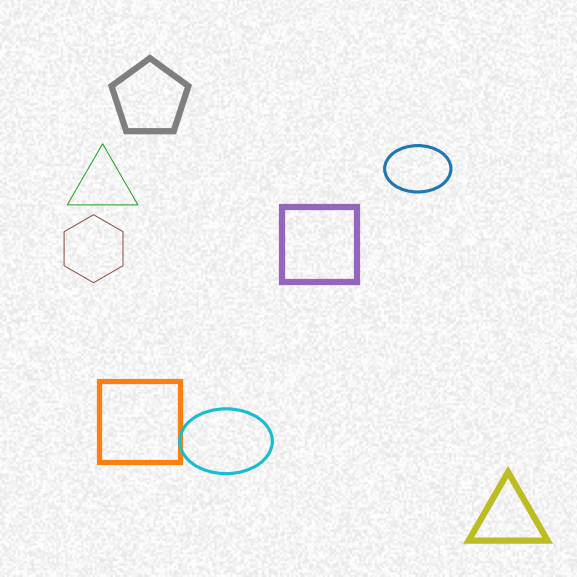[{"shape": "oval", "thickness": 1.5, "radius": 0.29, "center": [0.723, 0.707]}, {"shape": "square", "thickness": 2.5, "radius": 0.35, "center": [0.241, 0.269]}, {"shape": "triangle", "thickness": 0.5, "radius": 0.35, "center": [0.178, 0.68]}, {"shape": "square", "thickness": 3, "radius": 0.32, "center": [0.553, 0.576]}, {"shape": "hexagon", "thickness": 0.5, "radius": 0.29, "center": [0.162, 0.568]}, {"shape": "pentagon", "thickness": 3, "radius": 0.35, "center": [0.26, 0.829]}, {"shape": "triangle", "thickness": 3, "radius": 0.4, "center": [0.88, 0.103]}, {"shape": "oval", "thickness": 1.5, "radius": 0.4, "center": [0.391, 0.235]}]